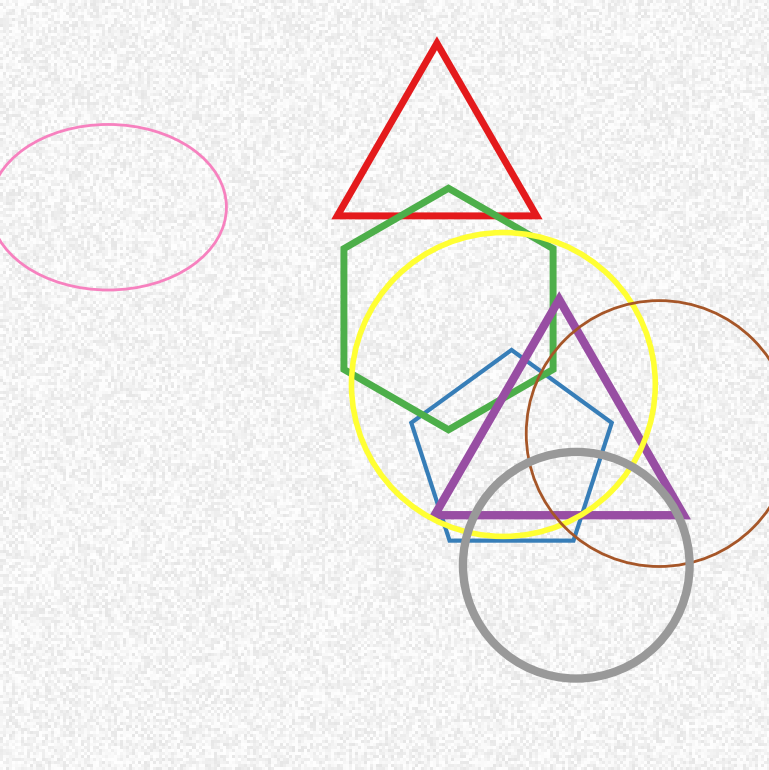[{"shape": "triangle", "thickness": 2.5, "radius": 0.75, "center": [0.567, 0.794]}, {"shape": "pentagon", "thickness": 1.5, "radius": 0.68, "center": [0.664, 0.409]}, {"shape": "hexagon", "thickness": 2.5, "radius": 0.78, "center": [0.582, 0.599]}, {"shape": "triangle", "thickness": 3, "radius": 0.93, "center": [0.726, 0.424]}, {"shape": "circle", "thickness": 2, "radius": 0.99, "center": [0.654, 0.501]}, {"shape": "circle", "thickness": 1, "radius": 0.86, "center": [0.856, 0.437]}, {"shape": "oval", "thickness": 1, "radius": 0.77, "center": [0.14, 0.731]}, {"shape": "circle", "thickness": 3, "radius": 0.74, "center": [0.748, 0.266]}]